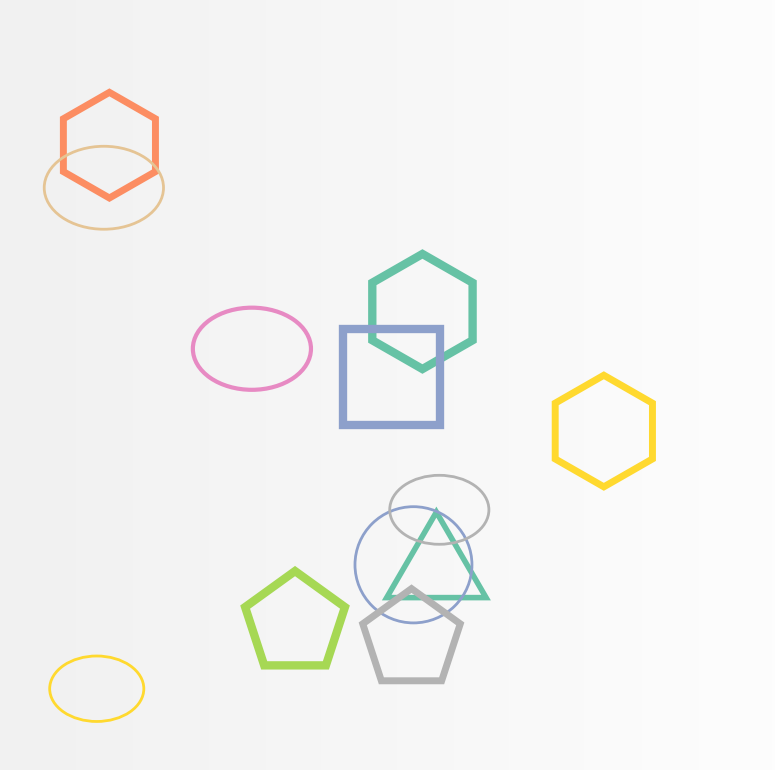[{"shape": "triangle", "thickness": 2, "radius": 0.37, "center": [0.563, 0.261]}, {"shape": "hexagon", "thickness": 3, "radius": 0.37, "center": [0.545, 0.595]}, {"shape": "hexagon", "thickness": 2.5, "radius": 0.34, "center": [0.141, 0.811]}, {"shape": "square", "thickness": 3, "radius": 0.31, "center": [0.505, 0.51]}, {"shape": "circle", "thickness": 1, "radius": 0.38, "center": [0.534, 0.266]}, {"shape": "oval", "thickness": 1.5, "radius": 0.38, "center": [0.325, 0.547]}, {"shape": "pentagon", "thickness": 3, "radius": 0.34, "center": [0.381, 0.191]}, {"shape": "oval", "thickness": 1, "radius": 0.3, "center": [0.125, 0.106]}, {"shape": "hexagon", "thickness": 2.5, "radius": 0.36, "center": [0.779, 0.44]}, {"shape": "oval", "thickness": 1, "radius": 0.38, "center": [0.134, 0.756]}, {"shape": "oval", "thickness": 1, "radius": 0.32, "center": [0.567, 0.338]}, {"shape": "pentagon", "thickness": 2.5, "radius": 0.33, "center": [0.531, 0.169]}]